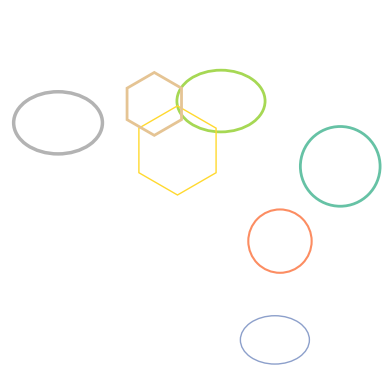[{"shape": "circle", "thickness": 2, "radius": 0.52, "center": [0.884, 0.568]}, {"shape": "circle", "thickness": 1.5, "radius": 0.41, "center": [0.727, 0.374]}, {"shape": "oval", "thickness": 1, "radius": 0.45, "center": [0.714, 0.117]}, {"shape": "oval", "thickness": 2, "radius": 0.57, "center": [0.574, 0.738]}, {"shape": "hexagon", "thickness": 1, "radius": 0.58, "center": [0.461, 0.609]}, {"shape": "hexagon", "thickness": 2, "radius": 0.41, "center": [0.401, 0.73]}, {"shape": "oval", "thickness": 2.5, "radius": 0.58, "center": [0.151, 0.681]}]